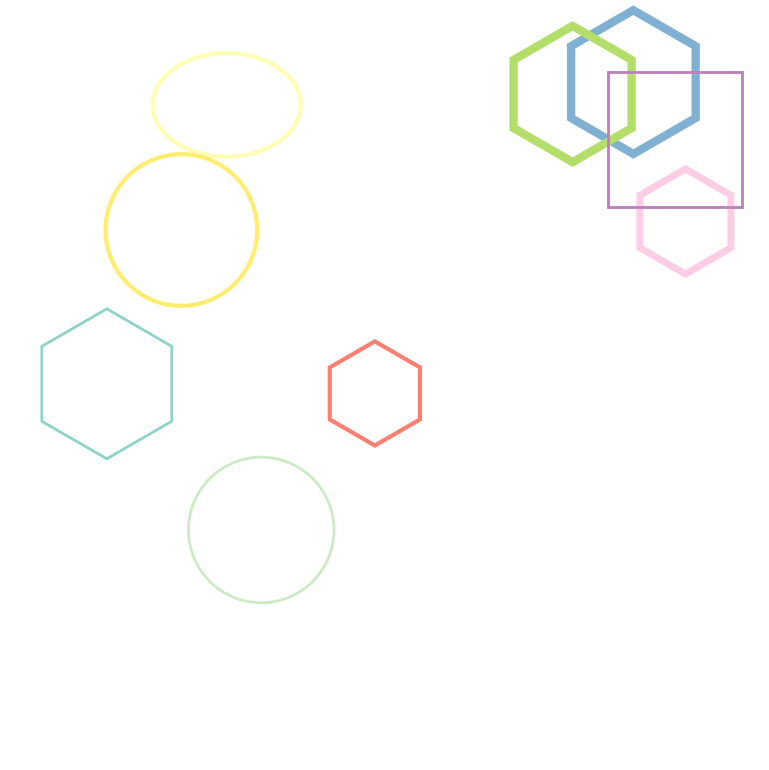[{"shape": "hexagon", "thickness": 1, "radius": 0.49, "center": [0.139, 0.502]}, {"shape": "oval", "thickness": 1.5, "radius": 0.48, "center": [0.294, 0.864]}, {"shape": "hexagon", "thickness": 1.5, "radius": 0.34, "center": [0.487, 0.489]}, {"shape": "hexagon", "thickness": 3, "radius": 0.47, "center": [0.823, 0.893]}, {"shape": "hexagon", "thickness": 3, "radius": 0.44, "center": [0.744, 0.878]}, {"shape": "hexagon", "thickness": 2.5, "radius": 0.34, "center": [0.89, 0.712]}, {"shape": "square", "thickness": 1, "radius": 0.44, "center": [0.876, 0.819]}, {"shape": "circle", "thickness": 1, "radius": 0.47, "center": [0.339, 0.312]}, {"shape": "circle", "thickness": 1.5, "radius": 0.49, "center": [0.236, 0.701]}]